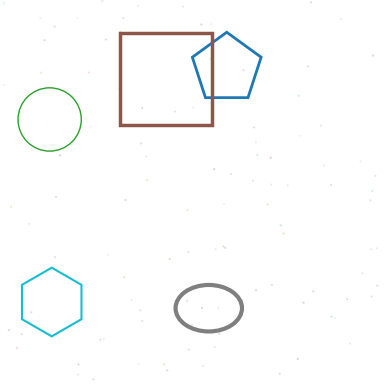[{"shape": "pentagon", "thickness": 2, "radius": 0.47, "center": [0.589, 0.822]}, {"shape": "circle", "thickness": 1, "radius": 0.41, "center": [0.129, 0.69]}, {"shape": "square", "thickness": 2.5, "radius": 0.6, "center": [0.432, 0.794]}, {"shape": "oval", "thickness": 3, "radius": 0.43, "center": [0.542, 0.199]}, {"shape": "hexagon", "thickness": 1.5, "radius": 0.45, "center": [0.134, 0.216]}]